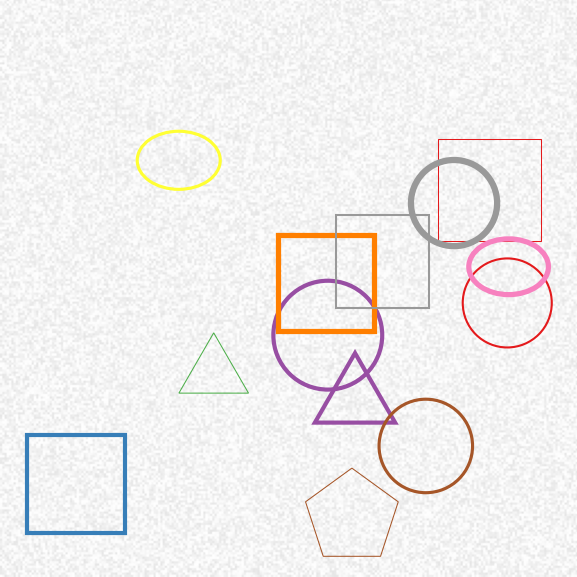[{"shape": "circle", "thickness": 1, "radius": 0.39, "center": [0.878, 0.475]}, {"shape": "square", "thickness": 0.5, "radius": 0.44, "center": [0.848, 0.67]}, {"shape": "square", "thickness": 2, "radius": 0.43, "center": [0.132, 0.161]}, {"shape": "triangle", "thickness": 0.5, "radius": 0.35, "center": [0.37, 0.353]}, {"shape": "circle", "thickness": 2, "radius": 0.47, "center": [0.568, 0.419]}, {"shape": "triangle", "thickness": 2, "radius": 0.4, "center": [0.615, 0.307]}, {"shape": "square", "thickness": 2.5, "radius": 0.41, "center": [0.565, 0.509]}, {"shape": "oval", "thickness": 1.5, "radius": 0.36, "center": [0.309, 0.722]}, {"shape": "circle", "thickness": 1.5, "radius": 0.4, "center": [0.737, 0.227]}, {"shape": "pentagon", "thickness": 0.5, "radius": 0.42, "center": [0.609, 0.104]}, {"shape": "oval", "thickness": 2.5, "radius": 0.34, "center": [0.881, 0.537]}, {"shape": "square", "thickness": 1, "radius": 0.4, "center": [0.663, 0.546]}, {"shape": "circle", "thickness": 3, "radius": 0.37, "center": [0.786, 0.648]}]